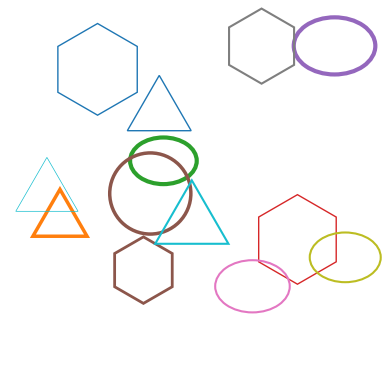[{"shape": "hexagon", "thickness": 1, "radius": 0.6, "center": [0.253, 0.82]}, {"shape": "triangle", "thickness": 1, "radius": 0.48, "center": [0.414, 0.708]}, {"shape": "triangle", "thickness": 2.5, "radius": 0.41, "center": [0.156, 0.427]}, {"shape": "oval", "thickness": 3, "radius": 0.43, "center": [0.424, 0.582]}, {"shape": "hexagon", "thickness": 1, "radius": 0.58, "center": [0.773, 0.378]}, {"shape": "oval", "thickness": 3, "radius": 0.53, "center": [0.869, 0.881]}, {"shape": "circle", "thickness": 2.5, "radius": 0.53, "center": [0.39, 0.497]}, {"shape": "hexagon", "thickness": 2, "radius": 0.43, "center": [0.373, 0.298]}, {"shape": "oval", "thickness": 1.5, "radius": 0.48, "center": [0.656, 0.256]}, {"shape": "hexagon", "thickness": 1.5, "radius": 0.49, "center": [0.679, 0.88]}, {"shape": "oval", "thickness": 1.5, "radius": 0.46, "center": [0.897, 0.332]}, {"shape": "triangle", "thickness": 0.5, "radius": 0.47, "center": [0.122, 0.498]}, {"shape": "triangle", "thickness": 1.5, "radius": 0.55, "center": [0.498, 0.422]}]